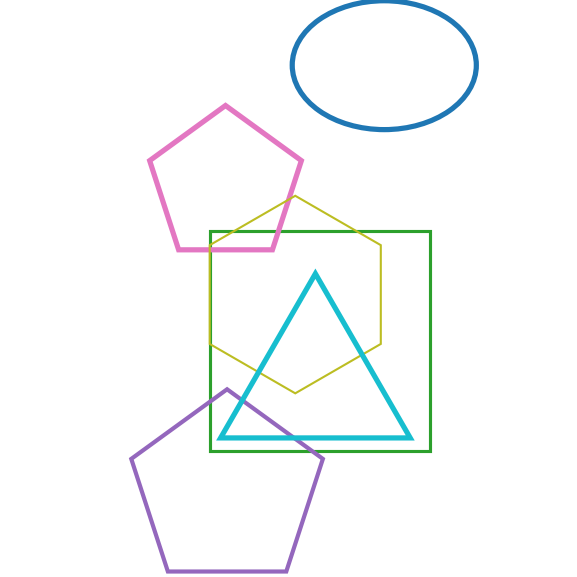[{"shape": "oval", "thickness": 2.5, "radius": 0.8, "center": [0.665, 0.886]}, {"shape": "square", "thickness": 1.5, "radius": 0.95, "center": [0.554, 0.408]}, {"shape": "pentagon", "thickness": 2, "radius": 0.87, "center": [0.393, 0.151]}, {"shape": "pentagon", "thickness": 2.5, "radius": 0.69, "center": [0.391, 0.678]}, {"shape": "hexagon", "thickness": 1, "radius": 0.86, "center": [0.511, 0.489]}, {"shape": "triangle", "thickness": 2.5, "radius": 0.95, "center": [0.546, 0.336]}]